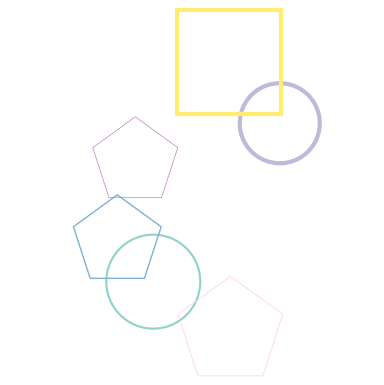[{"shape": "circle", "thickness": 1.5, "radius": 0.61, "center": [0.398, 0.268]}, {"shape": "circle", "thickness": 3, "radius": 0.52, "center": [0.727, 0.68]}, {"shape": "pentagon", "thickness": 1, "radius": 0.6, "center": [0.305, 0.374]}, {"shape": "pentagon", "thickness": 0.5, "radius": 0.72, "center": [0.598, 0.139]}, {"shape": "pentagon", "thickness": 0.5, "radius": 0.58, "center": [0.351, 0.581]}, {"shape": "square", "thickness": 3, "radius": 0.67, "center": [0.594, 0.839]}]